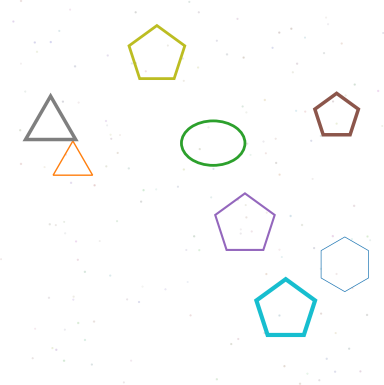[{"shape": "hexagon", "thickness": 0.5, "radius": 0.36, "center": [0.896, 0.314]}, {"shape": "triangle", "thickness": 1, "radius": 0.3, "center": [0.189, 0.575]}, {"shape": "oval", "thickness": 2, "radius": 0.41, "center": [0.554, 0.628]}, {"shape": "pentagon", "thickness": 1.5, "radius": 0.41, "center": [0.636, 0.417]}, {"shape": "pentagon", "thickness": 2.5, "radius": 0.3, "center": [0.874, 0.698]}, {"shape": "triangle", "thickness": 2.5, "radius": 0.38, "center": [0.131, 0.675]}, {"shape": "pentagon", "thickness": 2, "radius": 0.38, "center": [0.408, 0.857]}, {"shape": "pentagon", "thickness": 3, "radius": 0.4, "center": [0.742, 0.195]}]